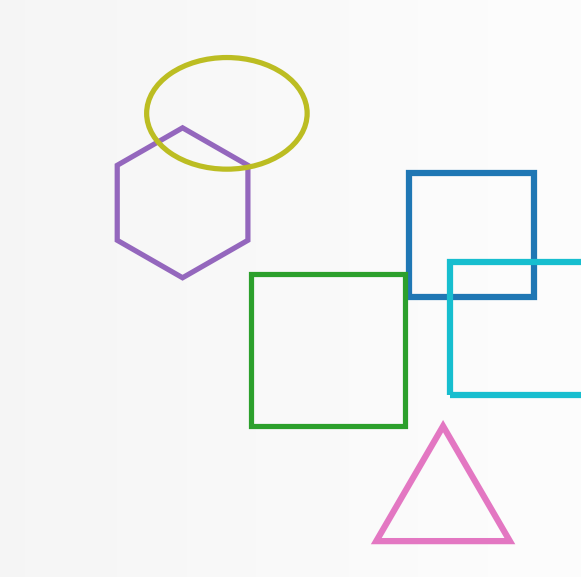[{"shape": "square", "thickness": 3, "radius": 0.54, "center": [0.812, 0.592]}, {"shape": "square", "thickness": 2.5, "radius": 0.66, "center": [0.564, 0.393]}, {"shape": "hexagon", "thickness": 2.5, "radius": 0.65, "center": [0.314, 0.648]}, {"shape": "triangle", "thickness": 3, "radius": 0.66, "center": [0.762, 0.128]}, {"shape": "oval", "thickness": 2.5, "radius": 0.69, "center": [0.39, 0.803]}, {"shape": "square", "thickness": 3, "radius": 0.57, "center": [0.888, 0.43]}]